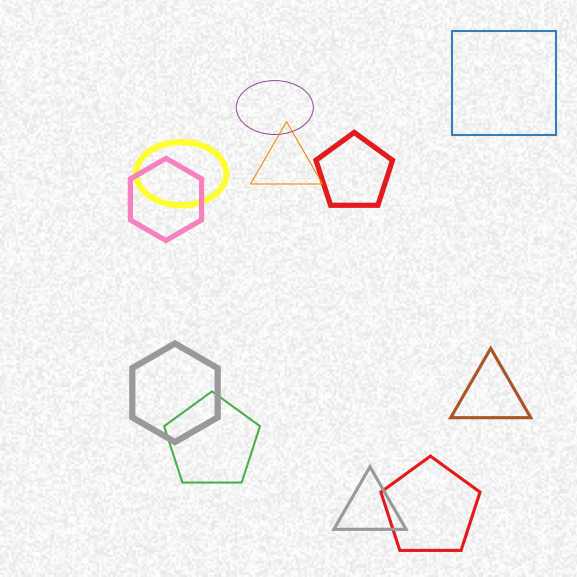[{"shape": "pentagon", "thickness": 2.5, "radius": 0.35, "center": [0.613, 0.7]}, {"shape": "pentagon", "thickness": 1.5, "radius": 0.45, "center": [0.745, 0.119]}, {"shape": "square", "thickness": 1, "radius": 0.45, "center": [0.873, 0.855]}, {"shape": "pentagon", "thickness": 1, "radius": 0.44, "center": [0.367, 0.234]}, {"shape": "oval", "thickness": 0.5, "radius": 0.33, "center": [0.476, 0.813]}, {"shape": "triangle", "thickness": 0.5, "radius": 0.36, "center": [0.496, 0.717]}, {"shape": "oval", "thickness": 3, "radius": 0.39, "center": [0.314, 0.698]}, {"shape": "triangle", "thickness": 1.5, "radius": 0.4, "center": [0.85, 0.316]}, {"shape": "hexagon", "thickness": 2.5, "radius": 0.36, "center": [0.287, 0.654]}, {"shape": "triangle", "thickness": 1.5, "radius": 0.36, "center": [0.641, 0.119]}, {"shape": "hexagon", "thickness": 3, "radius": 0.43, "center": [0.303, 0.319]}]